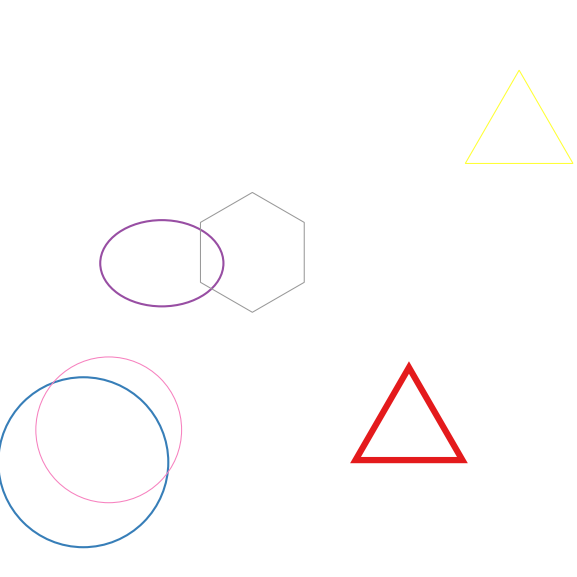[{"shape": "triangle", "thickness": 3, "radius": 0.53, "center": [0.708, 0.256]}, {"shape": "circle", "thickness": 1, "radius": 0.74, "center": [0.144, 0.199]}, {"shape": "oval", "thickness": 1, "radius": 0.53, "center": [0.28, 0.543]}, {"shape": "triangle", "thickness": 0.5, "radius": 0.54, "center": [0.899, 0.77]}, {"shape": "circle", "thickness": 0.5, "radius": 0.63, "center": [0.188, 0.255]}, {"shape": "hexagon", "thickness": 0.5, "radius": 0.52, "center": [0.437, 0.562]}]